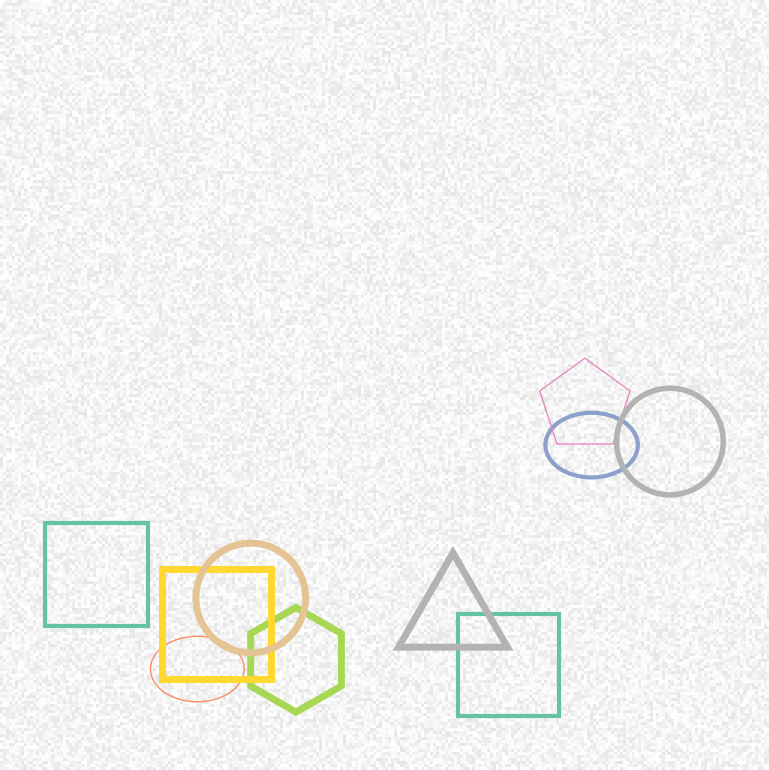[{"shape": "square", "thickness": 1.5, "radius": 0.34, "center": [0.125, 0.254]}, {"shape": "square", "thickness": 1.5, "radius": 0.33, "center": [0.66, 0.136]}, {"shape": "oval", "thickness": 0.5, "radius": 0.3, "center": [0.256, 0.131]}, {"shape": "oval", "thickness": 1.5, "radius": 0.3, "center": [0.768, 0.422]}, {"shape": "pentagon", "thickness": 0.5, "radius": 0.31, "center": [0.76, 0.473]}, {"shape": "hexagon", "thickness": 2.5, "radius": 0.34, "center": [0.384, 0.143]}, {"shape": "square", "thickness": 2.5, "radius": 0.36, "center": [0.281, 0.19]}, {"shape": "circle", "thickness": 2.5, "radius": 0.36, "center": [0.326, 0.223]}, {"shape": "triangle", "thickness": 2.5, "radius": 0.41, "center": [0.588, 0.2]}, {"shape": "circle", "thickness": 2, "radius": 0.35, "center": [0.87, 0.427]}]